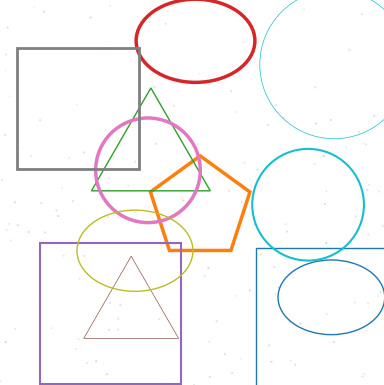[{"shape": "oval", "thickness": 1, "radius": 0.69, "center": [0.861, 0.228]}, {"shape": "square", "thickness": 1, "radius": 1.0, "center": [0.865, 0.157]}, {"shape": "pentagon", "thickness": 2.5, "radius": 0.68, "center": [0.52, 0.459]}, {"shape": "triangle", "thickness": 1, "radius": 0.89, "center": [0.392, 0.593]}, {"shape": "oval", "thickness": 2.5, "radius": 0.77, "center": [0.508, 0.894]}, {"shape": "square", "thickness": 1.5, "radius": 0.92, "center": [0.287, 0.186]}, {"shape": "triangle", "thickness": 0.5, "radius": 0.71, "center": [0.341, 0.192]}, {"shape": "circle", "thickness": 2.5, "radius": 0.68, "center": [0.384, 0.558]}, {"shape": "square", "thickness": 2, "radius": 0.79, "center": [0.202, 0.718]}, {"shape": "oval", "thickness": 1, "radius": 0.75, "center": [0.351, 0.349]}, {"shape": "circle", "thickness": 0.5, "radius": 0.97, "center": [0.868, 0.833]}, {"shape": "circle", "thickness": 1.5, "radius": 0.73, "center": [0.8, 0.468]}]